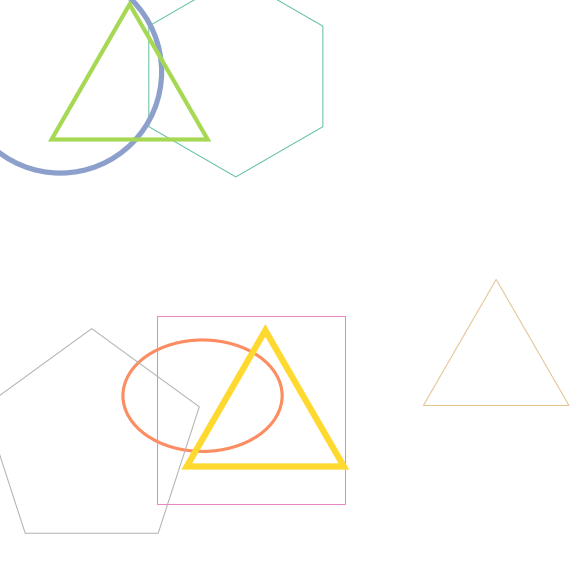[{"shape": "hexagon", "thickness": 0.5, "radius": 0.87, "center": [0.408, 0.867]}, {"shape": "oval", "thickness": 1.5, "radius": 0.69, "center": [0.351, 0.314]}, {"shape": "circle", "thickness": 2.5, "radius": 0.88, "center": [0.104, 0.875]}, {"shape": "square", "thickness": 0.5, "radius": 0.81, "center": [0.434, 0.29]}, {"shape": "triangle", "thickness": 2, "radius": 0.78, "center": [0.224, 0.836]}, {"shape": "triangle", "thickness": 3, "radius": 0.79, "center": [0.459, 0.27]}, {"shape": "triangle", "thickness": 0.5, "radius": 0.73, "center": [0.859, 0.37]}, {"shape": "pentagon", "thickness": 0.5, "radius": 0.98, "center": [0.159, 0.234]}]